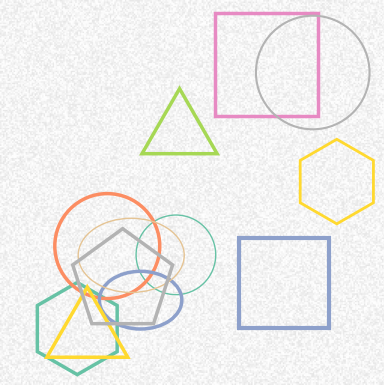[{"shape": "circle", "thickness": 1, "radius": 0.52, "center": [0.457, 0.338]}, {"shape": "hexagon", "thickness": 2.5, "radius": 0.6, "center": [0.201, 0.147]}, {"shape": "circle", "thickness": 2.5, "radius": 0.68, "center": [0.279, 0.361]}, {"shape": "square", "thickness": 3, "radius": 0.59, "center": [0.737, 0.266]}, {"shape": "oval", "thickness": 2.5, "radius": 0.54, "center": [0.365, 0.22]}, {"shape": "square", "thickness": 2.5, "radius": 0.67, "center": [0.692, 0.832]}, {"shape": "triangle", "thickness": 2.5, "radius": 0.56, "center": [0.466, 0.657]}, {"shape": "hexagon", "thickness": 2, "radius": 0.55, "center": [0.875, 0.528]}, {"shape": "triangle", "thickness": 2.5, "radius": 0.61, "center": [0.227, 0.133]}, {"shape": "oval", "thickness": 1, "radius": 0.69, "center": [0.341, 0.337]}, {"shape": "circle", "thickness": 1.5, "radius": 0.74, "center": [0.812, 0.812]}, {"shape": "pentagon", "thickness": 2.5, "radius": 0.68, "center": [0.319, 0.27]}]